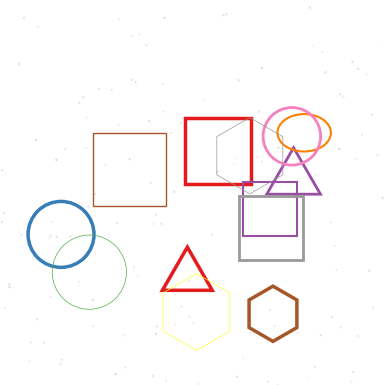[{"shape": "triangle", "thickness": 2.5, "radius": 0.37, "center": [0.487, 0.283]}, {"shape": "square", "thickness": 2.5, "radius": 0.43, "center": [0.567, 0.607]}, {"shape": "circle", "thickness": 2.5, "radius": 0.43, "center": [0.159, 0.391]}, {"shape": "circle", "thickness": 0.5, "radius": 0.48, "center": [0.232, 0.293]}, {"shape": "triangle", "thickness": 2, "radius": 0.4, "center": [0.763, 0.536]}, {"shape": "square", "thickness": 1.5, "radius": 0.35, "center": [0.701, 0.457]}, {"shape": "oval", "thickness": 1.5, "radius": 0.35, "center": [0.79, 0.655]}, {"shape": "hexagon", "thickness": 0.5, "radius": 0.5, "center": [0.51, 0.19]}, {"shape": "hexagon", "thickness": 2.5, "radius": 0.36, "center": [0.709, 0.185]}, {"shape": "square", "thickness": 1, "radius": 0.47, "center": [0.338, 0.56]}, {"shape": "circle", "thickness": 2, "radius": 0.37, "center": [0.758, 0.646]}, {"shape": "square", "thickness": 2, "radius": 0.42, "center": [0.703, 0.408]}, {"shape": "hexagon", "thickness": 0.5, "radius": 0.5, "center": [0.649, 0.596]}]